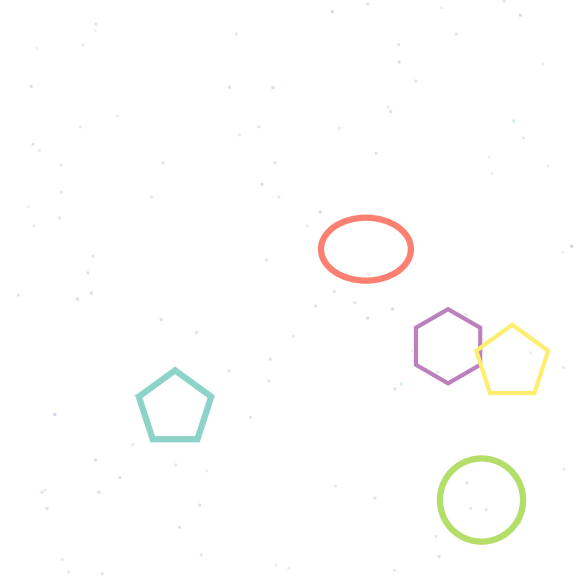[{"shape": "pentagon", "thickness": 3, "radius": 0.33, "center": [0.303, 0.292]}, {"shape": "oval", "thickness": 3, "radius": 0.39, "center": [0.634, 0.568]}, {"shape": "circle", "thickness": 3, "radius": 0.36, "center": [0.834, 0.133]}, {"shape": "hexagon", "thickness": 2, "radius": 0.32, "center": [0.776, 0.4]}, {"shape": "pentagon", "thickness": 2, "radius": 0.33, "center": [0.887, 0.371]}]